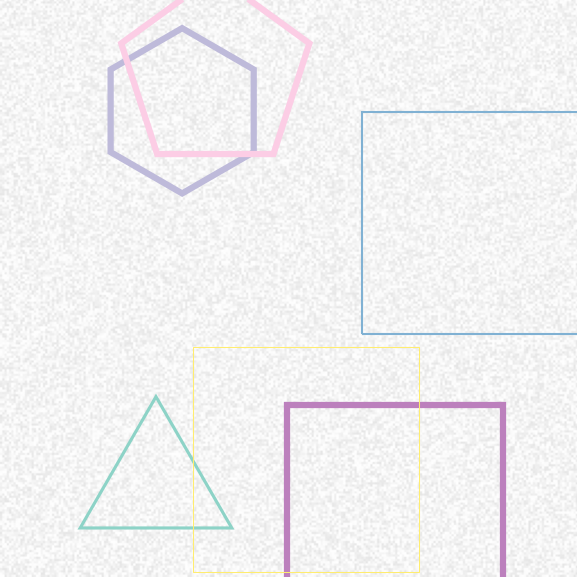[{"shape": "triangle", "thickness": 1.5, "radius": 0.76, "center": [0.27, 0.161]}, {"shape": "hexagon", "thickness": 3, "radius": 0.72, "center": [0.315, 0.807]}, {"shape": "square", "thickness": 1, "radius": 0.96, "center": [0.82, 0.612]}, {"shape": "pentagon", "thickness": 3, "radius": 0.86, "center": [0.373, 0.871]}, {"shape": "square", "thickness": 3, "radius": 0.93, "center": [0.685, 0.111]}, {"shape": "square", "thickness": 0.5, "radius": 0.97, "center": [0.53, 0.204]}]